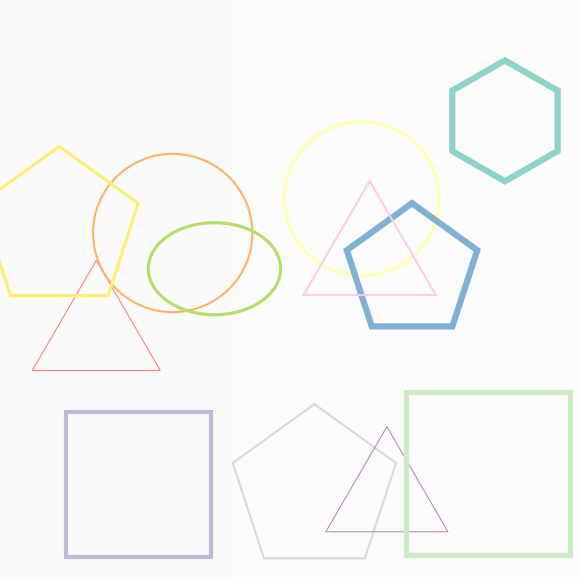[{"shape": "hexagon", "thickness": 3, "radius": 0.52, "center": [0.869, 0.79]}, {"shape": "circle", "thickness": 1.5, "radius": 0.67, "center": [0.622, 0.655]}, {"shape": "square", "thickness": 2, "radius": 0.63, "center": [0.238, 0.16]}, {"shape": "triangle", "thickness": 0.5, "radius": 0.64, "center": [0.166, 0.421]}, {"shape": "pentagon", "thickness": 3, "radius": 0.59, "center": [0.709, 0.529]}, {"shape": "circle", "thickness": 1, "radius": 0.69, "center": [0.297, 0.596]}, {"shape": "oval", "thickness": 1.5, "radius": 0.57, "center": [0.369, 0.534]}, {"shape": "triangle", "thickness": 1, "radius": 0.66, "center": [0.636, 0.554]}, {"shape": "pentagon", "thickness": 1, "radius": 0.74, "center": [0.541, 0.152]}, {"shape": "triangle", "thickness": 0.5, "radius": 0.61, "center": [0.666, 0.139]}, {"shape": "square", "thickness": 2.5, "radius": 0.71, "center": [0.839, 0.179]}, {"shape": "pentagon", "thickness": 1.5, "radius": 0.71, "center": [0.102, 0.603]}]